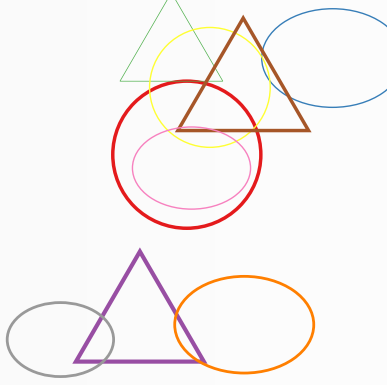[{"shape": "circle", "thickness": 2.5, "radius": 0.96, "center": [0.482, 0.598]}, {"shape": "oval", "thickness": 1, "radius": 0.91, "center": [0.858, 0.849]}, {"shape": "triangle", "thickness": 0.5, "radius": 0.77, "center": [0.442, 0.866]}, {"shape": "triangle", "thickness": 3, "radius": 0.95, "center": [0.361, 0.156]}, {"shape": "oval", "thickness": 2, "radius": 0.9, "center": [0.63, 0.157]}, {"shape": "circle", "thickness": 1, "radius": 0.78, "center": [0.542, 0.773]}, {"shape": "triangle", "thickness": 2.5, "radius": 0.97, "center": [0.628, 0.758]}, {"shape": "oval", "thickness": 1, "radius": 0.76, "center": [0.494, 0.564]}, {"shape": "oval", "thickness": 2, "radius": 0.69, "center": [0.156, 0.118]}]